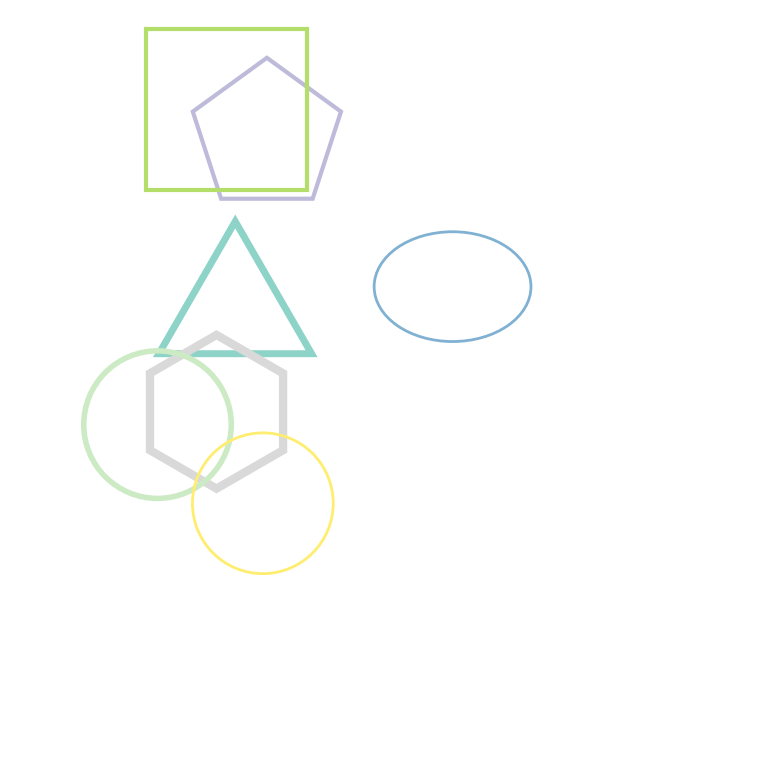[{"shape": "triangle", "thickness": 2.5, "radius": 0.57, "center": [0.306, 0.598]}, {"shape": "pentagon", "thickness": 1.5, "radius": 0.51, "center": [0.347, 0.824]}, {"shape": "oval", "thickness": 1, "radius": 0.51, "center": [0.588, 0.628]}, {"shape": "square", "thickness": 1.5, "radius": 0.52, "center": [0.294, 0.858]}, {"shape": "hexagon", "thickness": 3, "radius": 0.5, "center": [0.281, 0.465]}, {"shape": "circle", "thickness": 2, "radius": 0.48, "center": [0.205, 0.449]}, {"shape": "circle", "thickness": 1, "radius": 0.46, "center": [0.341, 0.346]}]